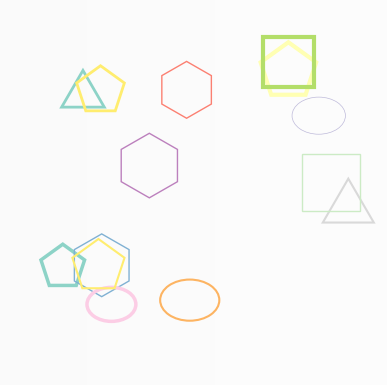[{"shape": "pentagon", "thickness": 2.5, "radius": 0.3, "center": [0.162, 0.306]}, {"shape": "triangle", "thickness": 2, "radius": 0.32, "center": [0.214, 0.754]}, {"shape": "pentagon", "thickness": 3, "radius": 0.38, "center": [0.744, 0.815]}, {"shape": "oval", "thickness": 0.5, "radius": 0.34, "center": [0.823, 0.7]}, {"shape": "hexagon", "thickness": 1, "radius": 0.37, "center": [0.482, 0.767]}, {"shape": "hexagon", "thickness": 1, "radius": 0.41, "center": [0.262, 0.311]}, {"shape": "oval", "thickness": 1.5, "radius": 0.38, "center": [0.49, 0.22]}, {"shape": "square", "thickness": 3, "radius": 0.33, "center": [0.745, 0.838]}, {"shape": "oval", "thickness": 2.5, "radius": 0.32, "center": [0.288, 0.209]}, {"shape": "triangle", "thickness": 1.5, "radius": 0.38, "center": [0.899, 0.46]}, {"shape": "hexagon", "thickness": 1, "radius": 0.42, "center": [0.385, 0.57]}, {"shape": "square", "thickness": 1, "radius": 0.37, "center": [0.855, 0.527]}, {"shape": "pentagon", "thickness": 1.5, "radius": 0.35, "center": [0.254, 0.309]}, {"shape": "pentagon", "thickness": 2, "radius": 0.32, "center": [0.259, 0.764]}]